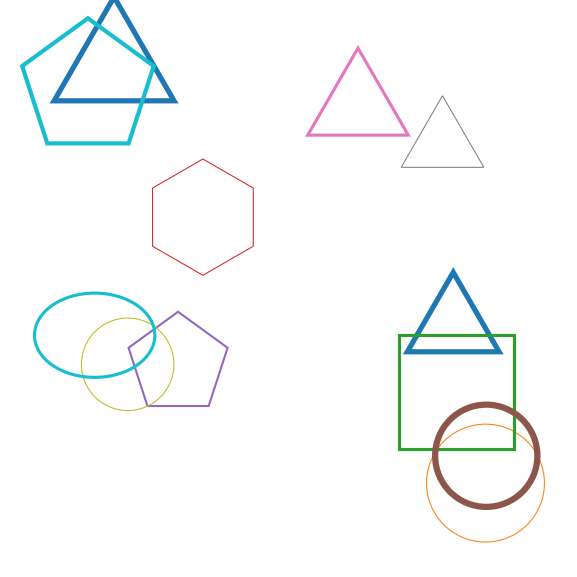[{"shape": "triangle", "thickness": 2.5, "radius": 0.46, "center": [0.785, 0.436]}, {"shape": "triangle", "thickness": 2.5, "radius": 0.6, "center": [0.198, 0.884]}, {"shape": "circle", "thickness": 0.5, "radius": 0.51, "center": [0.841, 0.163]}, {"shape": "square", "thickness": 1.5, "radius": 0.49, "center": [0.79, 0.32]}, {"shape": "hexagon", "thickness": 0.5, "radius": 0.5, "center": [0.351, 0.623]}, {"shape": "pentagon", "thickness": 1, "radius": 0.45, "center": [0.308, 0.369]}, {"shape": "circle", "thickness": 3, "radius": 0.44, "center": [0.842, 0.21]}, {"shape": "triangle", "thickness": 1.5, "radius": 0.5, "center": [0.62, 0.815]}, {"shape": "triangle", "thickness": 0.5, "radius": 0.41, "center": [0.766, 0.751]}, {"shape": "circle", "thickness": 0.5, "radius": 0.4, "center": [0.221, 0.368]}, {"shape": "pentagon", "thickness": 2, "radius": 0.6, "center": [0.152, 0.848]}, {"shape": "oval", "thickness": 1.5, "radius": 0.52, "center": [0.164, 0.419]}]